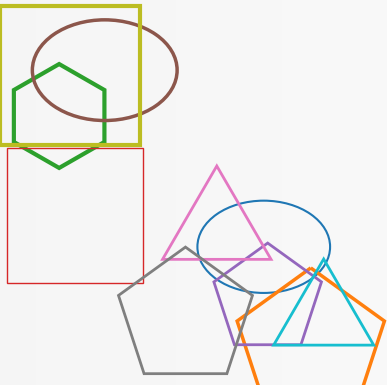[{"shape": "oval", "thickness": 1.5, "radius": 0.86, "center": [0.681, 0.359]}, {"shape": "pentagon", "thickness": 2.5, "radius": 1.0, "center": [0.802, 0.104]}, {"shape": "hexagon", "thickness": 3, "radius": 0.67, "center": [0.153, 0.699]}, {"shape": "square", "thickness": 1, "radius": 0.88, "center": [0.194, 0.441]}, {"shape": "pentagon", "thickness": 2, "radius": 0.73, "center": [0.691, 0.223]}, {"shape": "oval", "thickness": 2.5, "radius": 0.93, "center": [0.27, 0.818]}, {"shape": "triangle", "thickness": 2, "radius": 0.81, "center": [0.559, 0.407]}, {"shape": "pentagon", "thickness": 2, "radius": 0.91, "center": [0.479, 0.176]}, {"shape": "square", "thickness": 3, "radius": 0.9, "center": [0.182, 0.804]}, {"shape": "triangle", "thickness": 2, "radius": 0.75, "center": [0.835, 0.178]}]